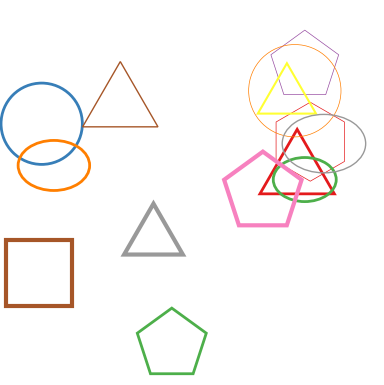[{"shape": "hexagon", "thickness": 0.5, "radius": 0.51, "center": [0.806, 0.632]}, {"shape": "triangle", "thickness": 2, "radius": 0.56, "center": [0.772, 0.552]}, {"shape": "circle", "thickness": 2, "radius": 0.53, "center": [0.108, 0.679]}, {"shape": "oval", "thickness": 2, "radius": 0.41, "center": [0.792, 0.534]}, {"shape": "pentagon", "thickness": 2, "radius": 0.47, "center": [0.446, 0.105]}, {"shape": "pentagon", "thickness": 0.5, "radius": 0.46, "center": [0.792, 0.829]}, {"shape": "oval", "thickness": 2, "radius": 0.46, "center": [0.14, 0.57]}, {"shape": "circle", "thickness": 0.5, "radius": 0.6, "center": [0.766, 0.764]}, {"shape": "triangle", "thickness": 1.5, "radius": 0.44, "center": [0.745, 0.749]}, {"shape": "square", "thickness": 3, "radius": 0.43, "center": [0.102, 0.291]}, {"shape": "triangle", "thickness": 1, "radius": 0.56, "center": [0.312, 0.727]}, {"shape": "pentagon", "thickness": 3, "radius": 0.53, "center": [0.683, 0.5]}, {"shape": "triangle", "thickness": 3, "radius": 0.44, "center": [0.399, 0.383]}, {"shape": "oval", "thickness": 1, "radius": 0.54, "center": [0.841, 0.627]}]